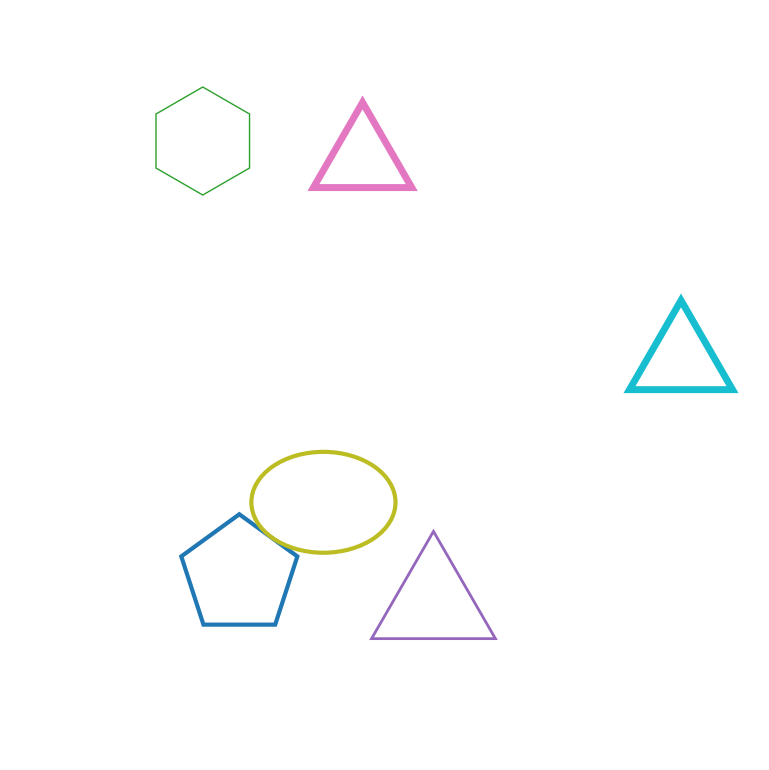[{"shape": "pentagon", "thickness": 1.5, "radius": 0.4, "center": [0.311, 0.253]}, {"shape": "hexagon", "thickness": 0.5, "radius": 0.35, "center": [0.263, 0.817]}, {"shape": "triangle", "thickness": 1, "radius": 0.46, "center": [0.563, 0.217]}, {"shape": "triangle", "thickness": 2.5, "radius": 0.37, "center": [0.471, 0.793]}, {"shape": "oval", "thickness": 1.5, "radius": 0.47, "center": [0.42, 0.348]}, {"shape": "triangle", "thickness": 2.5, "radius": 0.39, "center": [0.884, 0.533]}]